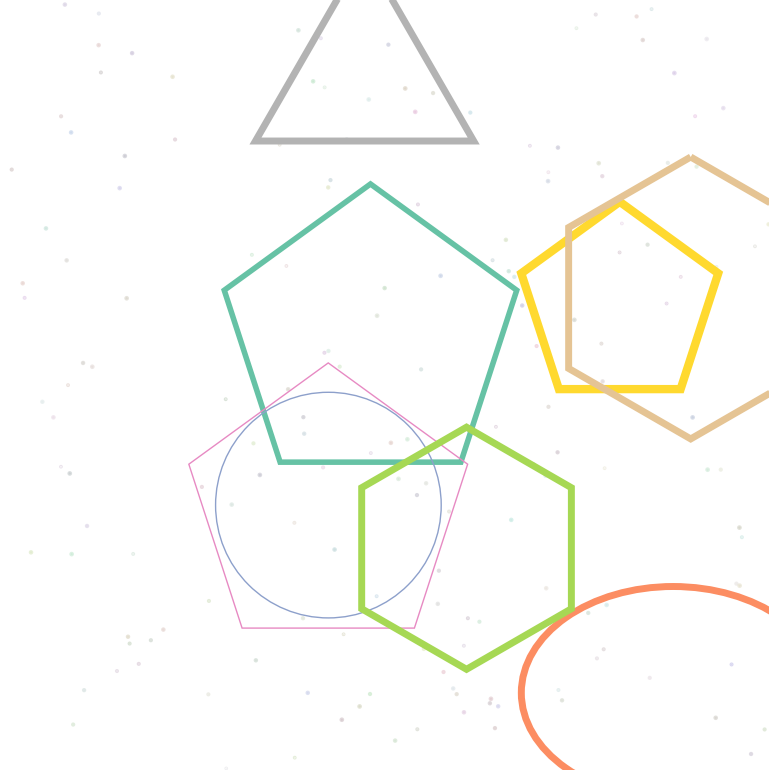[{"shape": "pentagon", "thickness": 2, "radius": 1.0, "center": [0.481, 0.561]}, {"shape": "oval", "thickness": 2.5, "radius": 0.99, "center": [0.874, 0.1]}, {"shape": "circle", "thickness": 0.5, "radius": 0.73, "center": [0.426, 0.344]}, {"shape": "pentagon", "thickness": 0.5, "radius": 0.95, "center": [0.426, 0.338]}, {"shape": "hexagon", "thickness": 2.5, "radius": 0.79, "center": [0.606, 0.288]}, {"shape": "pentagon", "thickness": 3, "radius": 0.67, "center": [0.805, 0.603]}, {"shape": "hexagon", "thickness": 2.5, "radius": 0.92, "center": [0.897, 0.613]}, {"shape": "triangle", "thickness": 2.5, "radius": 0.82, "center": [0.473, 0.899]}]